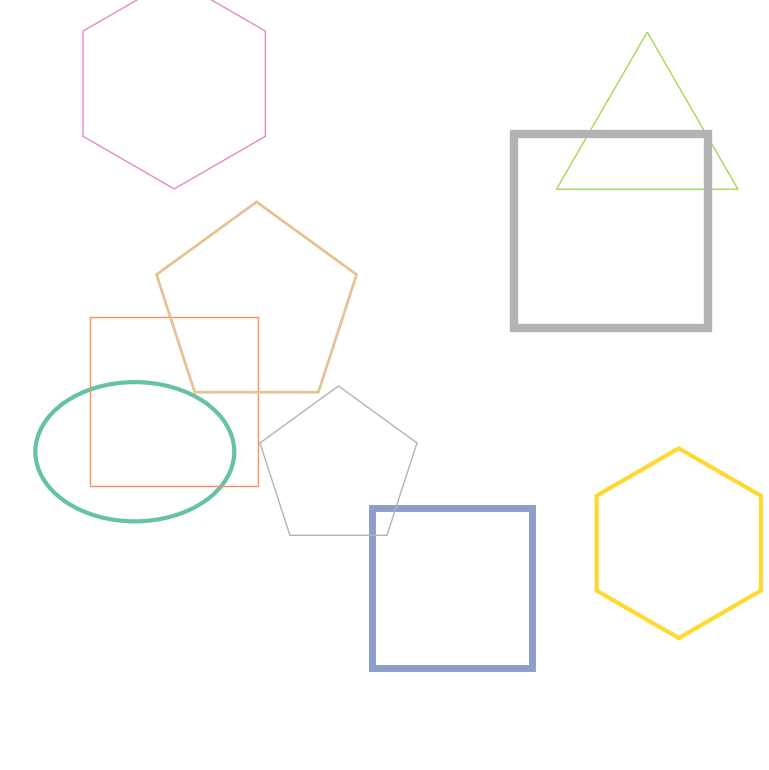[{"shape": "oval", "thickness": 1.5, "radius": 0.65, "center": [0.175, 0.413]}, {"shape": "square", "thickness": 0.5, "radius": 0.55, "center": [0.226, 0.479]}, {"shape": "square", "thickness": 2.5, "radius": 0.52, "center": [0.587, 0.236]}, {"shape": "hexagon", "thickness": 0.5, "radius": 0.68, "center": [0.226, 0.891]}, {"shape": "triangle", "thickness": 0.5, "radius": 0.68, "center": [0.841, 0.822]}, {"shape": "hexagon", "thickness": 1.5, "radius": 0.62, "center": [0.882, 0.295]}, {"shape": "pentagon", "thickness": 1, "radius": 0.68, "center": [0.333, 0.601]}, {"shape": "pentagon", "thickness": 0.5, "radius": 0.54, "center": [0.44, 0.392]}, {"shape": "square", "thickness": 3, "radius": 0.63, "center": [0.793, 0.7]}]